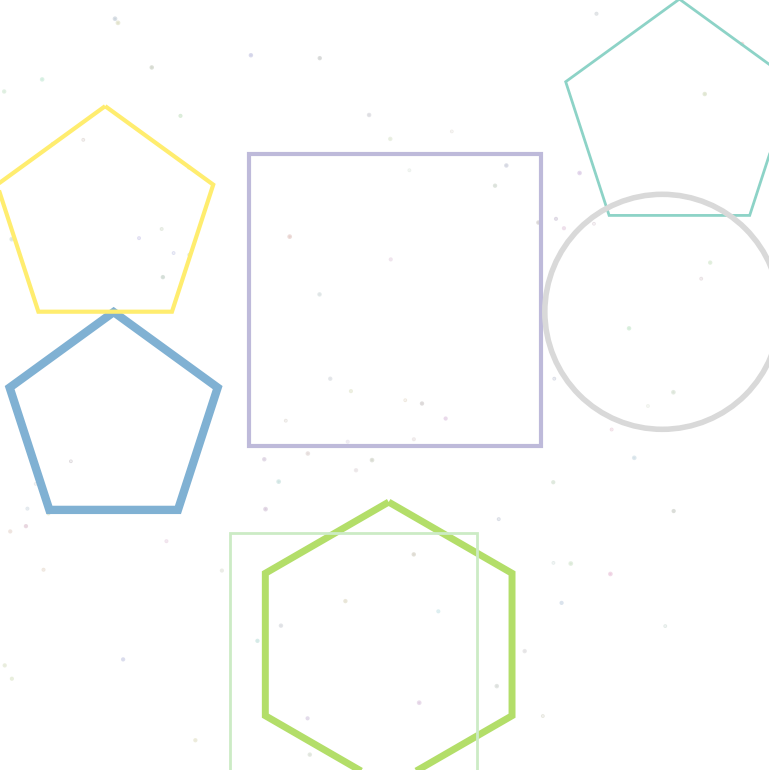[{"shape": "pentagon", "thickness": 1, "radius": 0.78, "center": [0.882, 0.846]}, {"shape": "square", "thickness": 1.5, "radius": 0.95, "center": [0.513, 0.611]}, {"shape": "pentagon", "thickness": 3, "radius": 0.71, "center": [0.148, 0.453]}, {"shape": "hexagon", "thickness": 2.5, "radius": 0.92, "center": [0.505, 0.163]}, {"shape": "circle", "thickness": 2, "radius": 0.76, "center": [0.86, 0.595]}, {"shape": "square", "thickness": 1, "radius": 0.8, "center": [0.459, 0.147]}, {"shape": "pentagon", "thickness": 1.5, "radius": 0.74, "center": [0.137, 0.715]}]